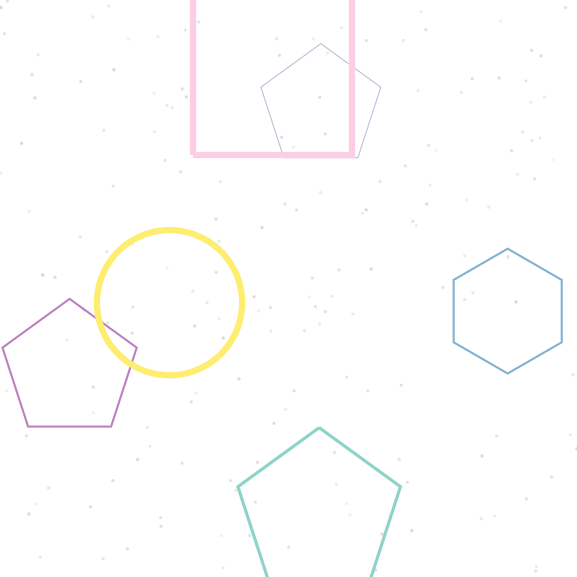[{"shape": "pentagon", "thickness": 1.5, "radius": 0.74, "center": [0.553, 0.111]}, {"shape": "pentagon", "thickness": 0.5, "radius": 0.55, "center": [0.556, 0.814]}, {"shape": "hexagon", "thickness": 1, "radius": 0.54, "center": [0.879, 0.46]}, {"shape": "square", "thickness": 3, "radius": 0.69, "center": [0.471, 0.868]}, {"shape": "pentagon", "thickness": 1, "radius": 0.61, "center": [0.121, 0.359]}, {"shape": "circle", "thickness": 3, "radius": 0.63, "center": [0.294, 0.475]}]